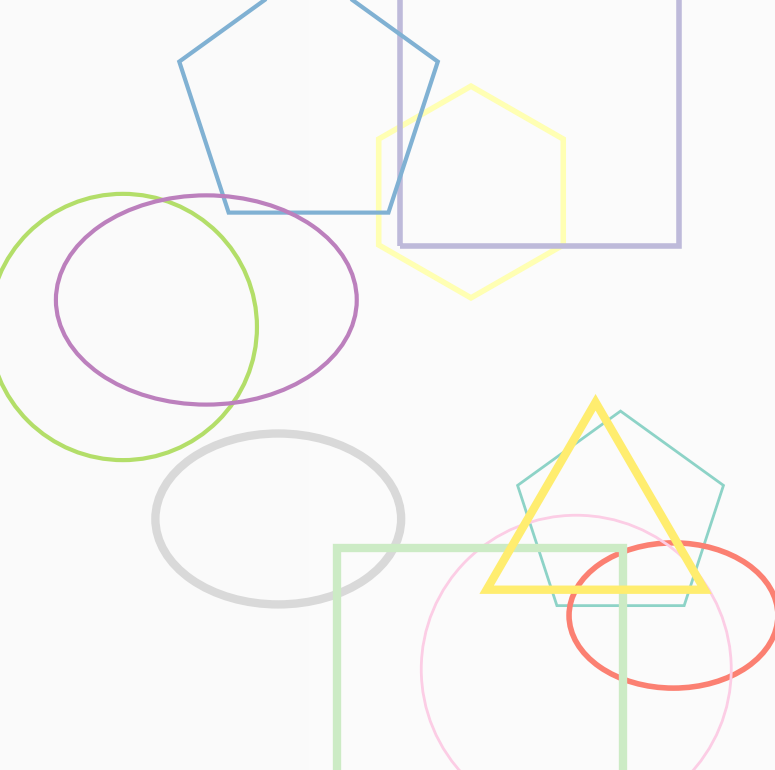[{"shape": "pentagon", "thickness": 1, "radius": 0.7, "center": [0.801, 0.326]}, {"shape": "hexagon", "thickness": 2, "radius": 0.69, "center": [0.608, 0.751]}, {"shape": "square", "thickness": 2, "radius": 0.9, "center": [0.696, 0.861]}, {"shape": "oval", "thickness": 2, "radius": 0.67, "center": [0.869, 0.201]}, {"shape": "pentagon", "thickness": 1.5, "radius": 0.88, "center": [0.398, 0.866]}, {"shape": "circle", "thickness": 1.5, "radius": 0.86, "center": [0.159, 0.575]}, {"shape": "circle", "thickness": 1, "radius": 1.0, "center": [0.744, 0.131]}, {"shape": "oval", "thickness": 3, "radius": 0.79, "center": [0.359, 0.326]}, {"shape": "oval", "thickness": 1.5, "radius": 0.97, "center": [0.266, 0.61]}, {"shape": "square", "thickness": 3, "radius": 0.92, "center": [0.62, 0.104]}, {"shape": "triangle", "thickness": 3, "radius": 0.81, "center": [0.768, 0.315]}]